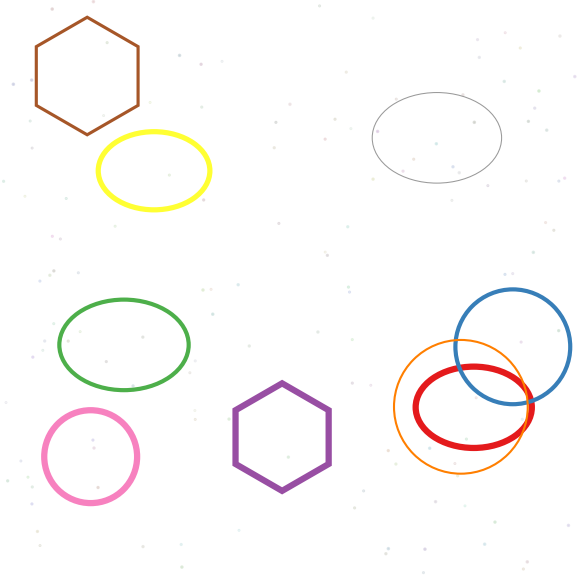[{"shape": "oval", "thickness": 3, "radius": 0.5, "center": [0.82, 0.294]}, {"shape": "circle", "thickness": 2, "radius": 0.5, "center": [0.888, 0.399]}, {"shape": "oval", "thickness": 2, "radius": 0.56, "center": [0.215, 0.402]}, {"shape": "hexagon", "thickness": 3, "radius": 0.47, "center": [0.488, 0.242]}, {"shape": "circle", "thickness": 1, "radius": 0.58, "center": [0.798, 0.295]}, {"shape": "oval", "thickness": 2.5, "radius": 0.48, "center": [0.267, 0.703]}, {"shape": "hexagon", "thickness": 1.5, "radius": 0.51, "center": [0.151, 0.868]}, {"shape": "circle", "thickness": 3, "radius": 0.4, "center": [0.157, 0.208]}, {"shape": "oval", "thickness": 0.5, "radius": 0.56, "center": [0.757, 0.76]}]